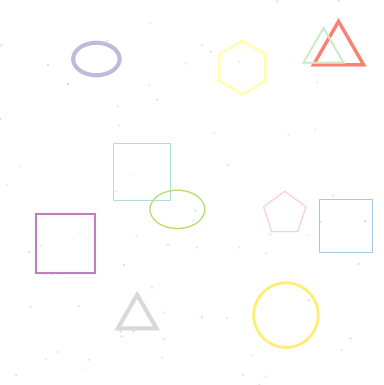[{"shape": "square", "thickness": 0.5, "radius": 0.37, "center": [0.368, 0.556]}, {"shape": "hexagon", "thickness": 2, "radius": 0.35, "center": [0.629, 0.824]}, {"shape": "oval", "thickness": 3, "radius": 0.3, "center": [0.25, 0.847]}, {"shape": "triangle", "thickness": 2.5, "radius": 0.38, "center": [0.879, 0.869]}, {"shape": "square", "thickness": 0.5, "radius": 0.34, "center": [0.897, 0.415]}, {"shape": "oval", "thickness": 1, "radius": 0.36, "center": [0.461, 0.456]}, {"shape": "pentagon", "thickness": 1, "radius": 0.29, "center": [0.739, 0.445]}, {"shape": "triangle", "thickness": 3, "radius": 0.29, "center": [0.356, 0.176]}, {"shape": "square", "thickness": 1.5, "radius": 0.38, "center": [0.17, 0.368]}, {"shape": "triangle", "thickness": 1.5, "radius": 0.3, "center": [0.84, 0.867]}, {"shape": "circle", "thickness": 2, "radius": 0.42, "center": [0.743, 0.182]}]